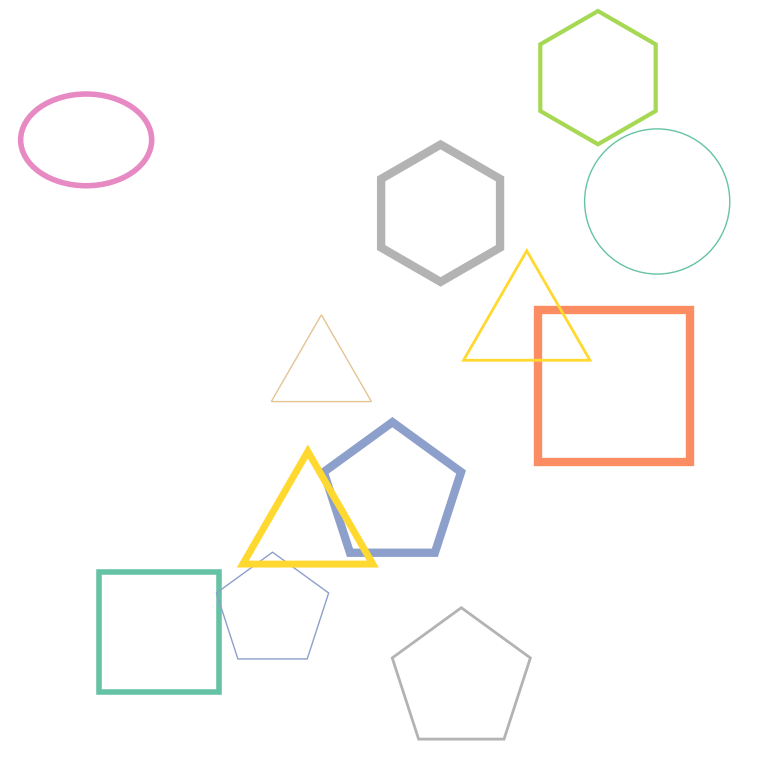[{"shape": "square", "thickness": 2, "radius": 0.39, "center": [0.206, 0.179]}, {"shape": "circle", "thickness": 0.5, "radius": 0.47, "center": [0.854, 0.738]}, {"shape": "square", "thickness": 3, "radius": 0.49, "center": [0.798, 0.499]}, {"shape": "pentagon", "thickness": 3, "radius": 0.47, "center": [0.51, 0.358]}, {"shape": "pentagon", "thickness": 0.5, "radius": 0.38, "center": [0.354, 0.206]}, {"shape": "oval", "thickness": 2, "radius": 0.43, "center": [0.112, 0.818]}, {"shape": "hexagon", "thickness": 1.5, "radius": 0.43, "center": [0.777, 0.899]}, {"shape": "triangle", "thickness": 1, "radius": 0.47, "center": [0.684, 0.58]}, {"shape": "triangle", "thickness": 2.5, "radius": 0.49, "center": [0.4, 0.316]}, {"shape": "triangle", "thickness": 0.5, "radius": 0.38, "center": [0.417, 0.516]}, {"shape": "pentagon", "thickness": 1, "radius": 0.47, "center": [0.599, 0.116]}, {"shape": "hexagon", "thickness": 3, "radius": 0.45, "center": [0.572, 0.723]}]